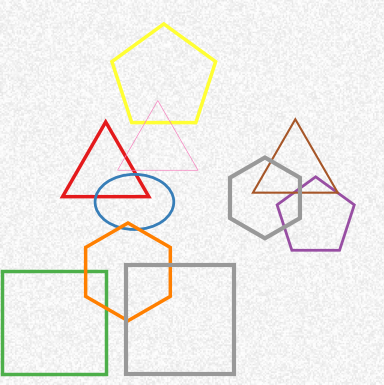[{"shape": "triangle", "thickness": 2.5, "radius": 0.65, "center": [0.275, 0.554]}, {"shape": "oval", "thickness": 2, "radius": 0.51, "center": [0.349, 0.476]}, {"shape": "square", "thickness": 2.5, "radius": 0.67, "center": [0.141, 0.163]}, {"shape": "pentagon", "thickness": 2, "radius": 0.53, "center": [0.82, 0.435]}, {"shape": "hexagon", "thickness": 2.5, "radius": 0.63, "center": [0.332, 0.294]}, {"shape": "pentagon", "thickness": 2.5, "radius": 0.71, "center": [0.425, 0.796]}, {"shape": "triangle", "thickness": 1.5, "radius": 0.64, "center": [0.767, 0.563]}, {"shape": "triangle", "thickness": 0.5, "radius": 0.6, "center": [0.41, 0.618]}, {"shape": "square", "thickness": 3, "radius": 0.71, "center": [0.468, 0.17]}, {"shape": "hexagon", "thickness": 3, "radius": 0.52, "center": [0.688, 0.486]}]